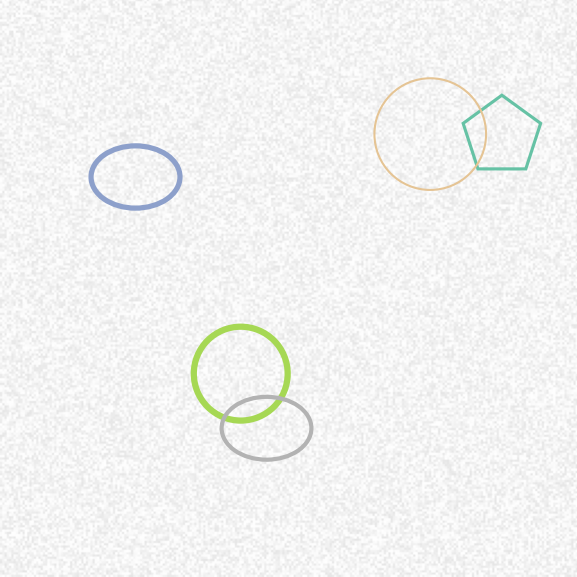[{"shape": "pentagon", "thickness": 1.5, "radius": 0.35, "center": [0.869, 0.764]}, {"shape": "oval", "thickness": 2.5, "radius": 0.39, "center": [0.235, 0.693]}, {"shape": "circle", "thickness": 3, "radius": 0.41, "center": [0.417, 0.352]}, {"shape": "circle", "thickness": 1, "radius": 0.48, "center": [0.745, 0.767]}, {"shape": "oval", "thickness": 2, "radius": 0.39, "center": [0.462, 0.258]}]